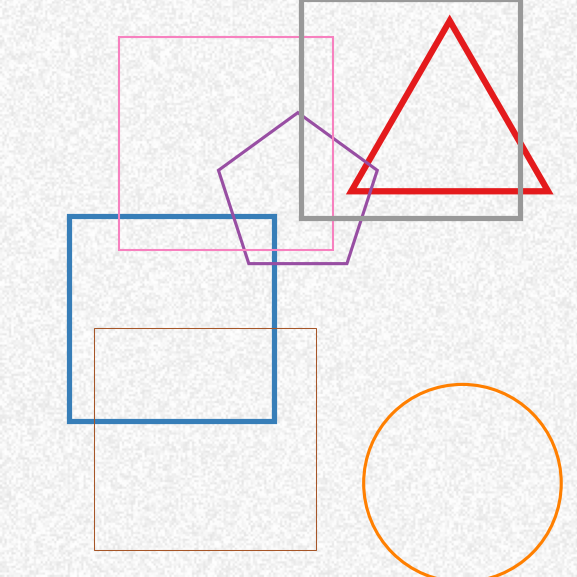[{"shape": "triangle", "thickness": 3, "radius": 0.98, "center": [0.779, 0.766]}, {"shape": "square", "thickness": 2.5, "radius": 0.89, "center": [0.297, 0.447]}, {"shape": "pentagon", "thickness": 1.5, "radius": 0.72, "center": [0.516, 0.66]}, {"shape": "circle", "thickness": 1.5, "radius": 0.86, "center": [0.801, 0.162]}, {"shape": "square", "thickness": 0.5, "radius": 0.96, "center": [0.355, 0.238]}, {"shape": "square", "thickness": 1, "radius": 0.92, "center": [0.392, 0.751]}, {"shape": "square", "thickness": 2.5, "radius": 0.95, "center": [0.711, 0.811]}]